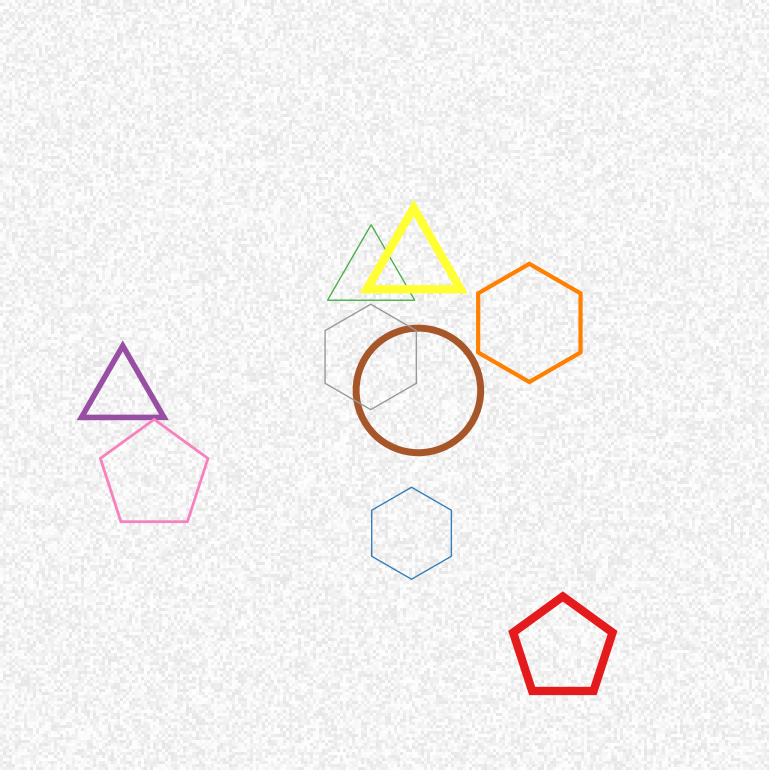[{"shape": "pentagon", "thickness": 3, "radius": 0.34, "center": [0.731, 0.158]}, {"shape": "hexagon", "thickness": 0.5, "radius": 0.3, "center": [0.534, 0.307]}, {"shape": "triangle", "thickness": 0.5, "radius": 0.33, "center": [0.482, 0.643]}, {"shape": "triangle", "thickness": 2, "radius": 0.31, "center": [0.159, 0.489]}, {"shape": "hexagon", "thickness": 1.5, "radius": 0.38, "center": [0.687, 0.581]}, {"shape": "triangle", "thickness": 3, "radius": 0.35, "center": [0.537, 0.66]}, {"shape": "circle", "thickness": 2.5, "radius": 0.4, "center": [0.543, 0.493]}, {"shape": "pentagon", "thickness": 1, "radius": 0.37, "center": [0.2, 0.382]}, {"shape": "hexagon", "thickness": 0.5, "radius": 0.34, "center": [0.481, 0.536]}]